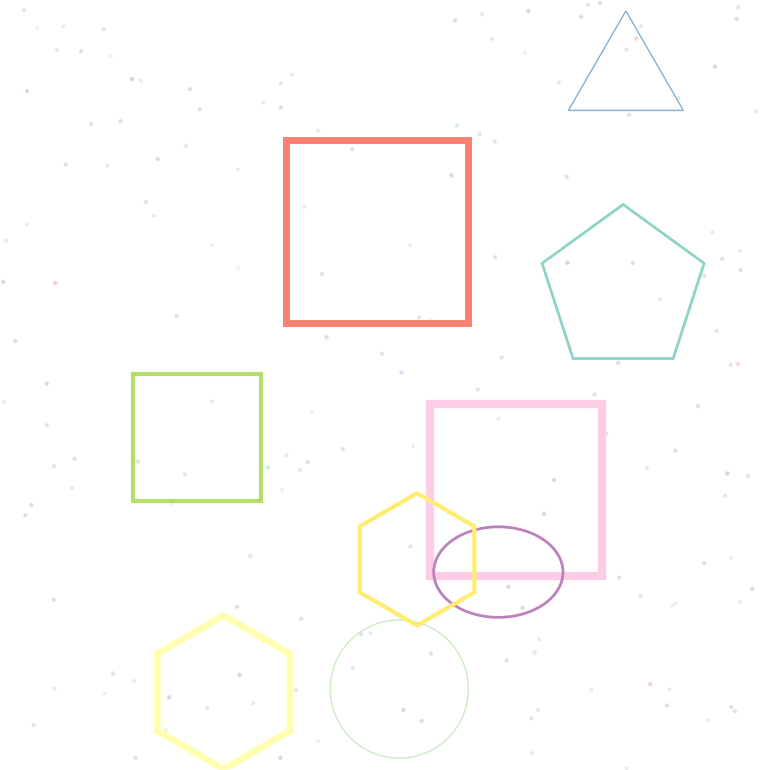[{"shape": "pentagon", "thickness": 1, "radius": 0.55, "center": [0.809, 0.624]}, {"shape": "hexagon", "thickness": 2.5, "radius": 0.5, "center": [0.29, 0.101]}, {"shape": "square", "thickness": 2.5, "radius": 0.59, "center": [0.49, 0.699]}, {"shape": "triangle", "thickness": 0.5, "radius": 0.43, "center": [0.813, 0.9]}, {"shape": "square", "thickness": 1.5, "radius": 0.42, "center": [0.256, 0.432]}, {"shape": "square", "thickness": 3, "radius": 0.56, "center": [0.671, 0.364]}, {"shape": "oval", "thickness": 1, "radius": 0.42, "center": [0.647, 0.257]}, {"shape": "circle", "thickness": 0.5, "radius": 0.45, "center": [0.519, 0.105]}, {"shape": "hexagon", "thickness": 1.5, "radius": 0.43, "center": [0.542, 0.274]}]